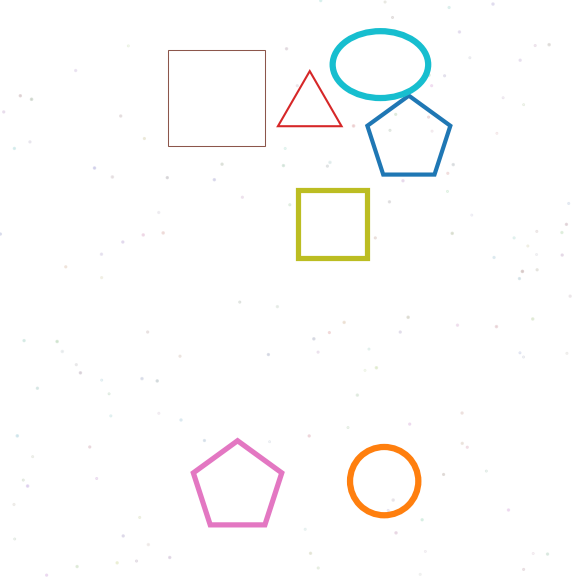[{"shape": "pentagon", "thickness": 2, "radius": 0.38, "center": [0.708, 0.758]}, {"shape": "circle", "thickness": 3, "radius": 0.3, "center": [0.665, 0.166]}, {"shape": "triangle", "thickness": 1, "radius": 0.32, "center": [0.536, 0.812]}, {"shape": "square", "thickness": 0.5, "radius": 0.42, "center": [0.375, 0.829]}, {"shape": "pentagon", "thickness": 2.5, "radius": 0.4, "center": [0.411, 0.155]}, {"shape": "square", "thickness": 2.5, "radius": 0.3, "center": [0.576, 0.611]}, {"shape": "oval", "thickness": 3, "radius": 0.41, "center": [0.659, 0.887]}]